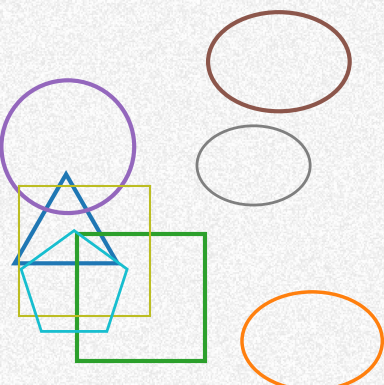[{"shape": "triangle", "thickness": 3, "radius": 0.77, "center": [0.172, 0.393]}, {"shape": "oval", "thickness": 2.5, "radius": 0.91, "center": [0.811, 0.114]}, {"shape": "square", "thickness": 3, "radius": 0.83, "center": [0.366, 0.227]}, {"shape": "circle", "thickness": 3, "radius": 0.86, "center": [0.176, 0.619]}, {"shape": "oval", "thickness": 3, "radius": 0.92, "center": [0.724, 0.84]}, {"shape": "oval", "thickness": 2, "radius": 0.73, "center": [0.659, 0.57]}, {"shape": "square", "thickness": 1.5, "radius": 0.85, "center": [0.219, 0.348]}, {"shape": "pentagon", "thickness": 2, "radius": 0.72, "center": [0.193, 0.256]}]